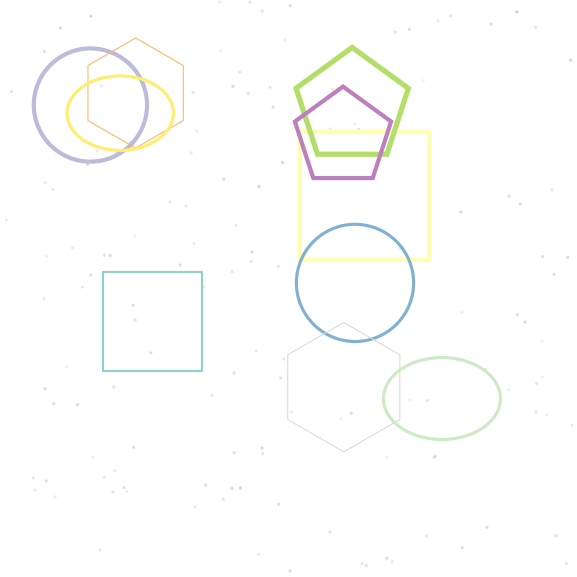[{"shape": "square", "thickness": 1, "radius": 0.43, "center": [0.264, 0.442]}, {"shape": "square", "thickness": 2, "radius": 0.56, "center": [0.631, 0.66]}, {"shape": "circle", "thickness": 2, "radius": 0.49, "center": [0.157, 0.817]}, {"shape": "circle", "thickness": 1.5, "radius": 0.51, "center": [0.615, 0.509]}, {"shape": "hexagon", "thickness": 0.5, "radius": 0.48, "center": [0.235, 0.838]}, {"shape": "pentagon", "thickness": 2.5, "radius": 0.51, "center": [0.61, 0.815]}, {"shape": "hexagon", "thickness": 0.5, "radius": 0.56, "center": [0.595, 0.329]}, {"shape": "pentagon", "thickness": 2, "radius": 0.44, "center": [0.594, 0.762]}, {"shape": "oval", "thickness": 1.5, "radius": 0.51, "center": [0.765, 0.309]}, {"shape": "oval", "thickness": 1.5, "radius": 0.46, "center": [0.208, 0.803]}]